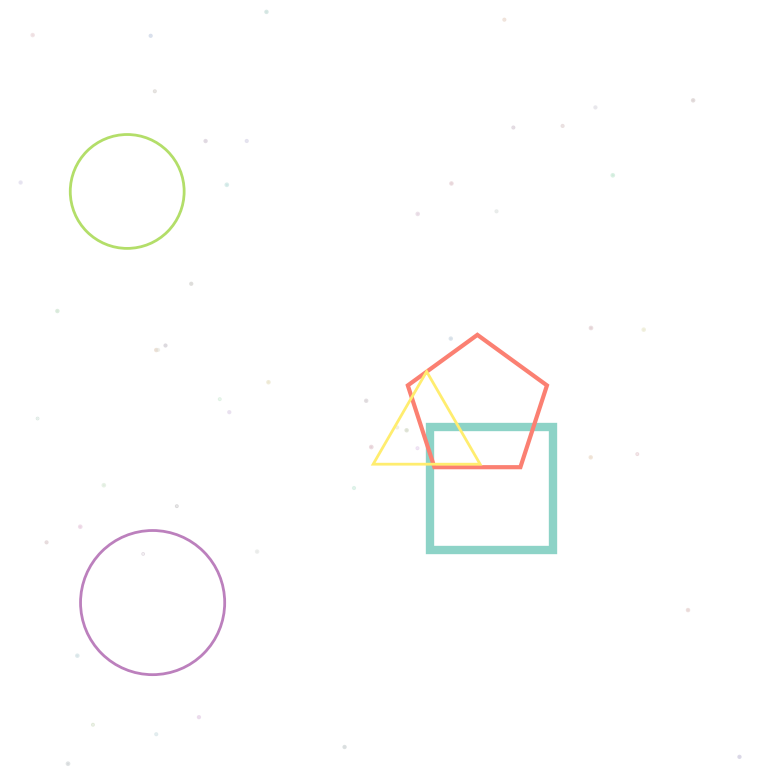[{"shape": "square", "thickness": 3, "radius": 0.4, "center": [0.638, 0.366]}, {"shape": "pentagon", "thickness": 1.5, "radius": 0.48, "center": [0.62, 0.47]}, {"shape": "circle", "thickness": 1, "radius": 0.37, "center": [0.165, 0.751]}, {"shape": "circle", "thickness": 1, "radius": 0.47, "center": [0.198, 0.217]}, {"shape": "triangle", "thickness": 1, "radius": 0.4, "center": [0.554, 0.437]}]